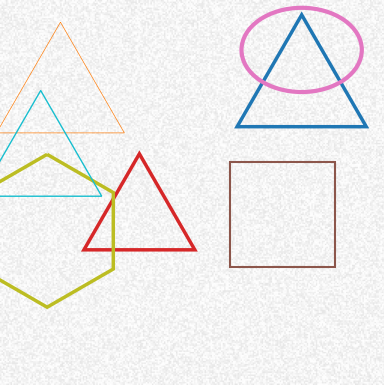[{"shape": "triangle", "thickness": 2.5, "radius": 0.97, "center": [0.784, 0.768]}, {"shape": "triangle", "thickness": 0.5, "radius": 0.96, "center": [0.157, 0.751]}, {"shape": "triangle", "thickness": 2.5, "radius": 0.83, "center": [0.362, 0.434]}, {"shape": "square", "thickness": 1.5, "radius": 0.68, "center": [0.734, 0.442]}, {"shape": "oval", "thickness": 3, "radius": 0.78, "center": [0.784, 0.87]}, {"shape": "hexagon", "thickness": 2.5, "radius": 0.99, "center": [0.122, 0.401]}, {"shape": "triangle", "thickness": 1, "radius": 0.92, "center": [0.106, 0.582]}]